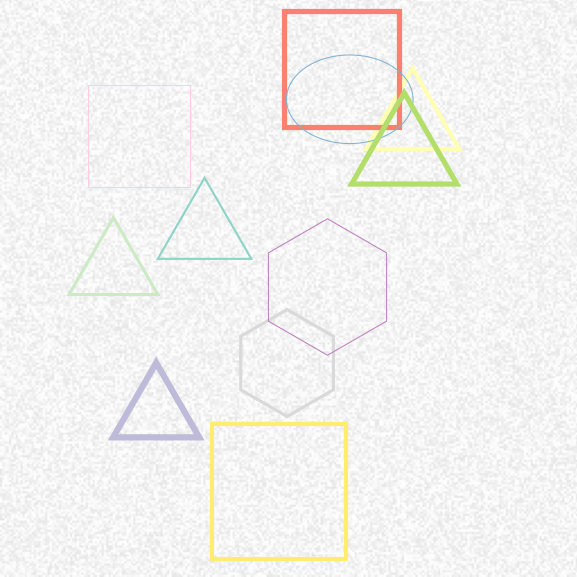[{"shape": "triangle", "thickness": 1, "radius": 0.47, "center": [0.354, 0.598]}, {"shape": "triangle", "thickness": 2, "radius": 0.47, "center": [0.715, 0.788]}, {"shape": "triangle", "thickness": 3, "radius": 0.43, "center": [0.271, 0.285]}, {"shape": "square", "thickness": 2.5, "radius": 0.5, "center": [0.591, 0.88]}, {"shape": "oval", "thickness": 0.5, "radius": 0.55, "center": [0.606, 0.827]}, {"shape": "triangle", "thickness": 2.5, "radius": 0.53, "center": [0.7, 0.733]}, {"shape": "square", "thickness": 0.5, "radius": 0.44, "center": [0.24, 0.764]}, {"shape": "hexagon", "thickness": 1.5, "radius": 0.46, "center": [0.497, 0.371]}, {"shape": "hexagon", "thickness": 0.5, "radius": 0.59, "center": [0.567, 0.502]}, {"shape": "triangle", "thickness": 1.5, "radius": 0.44, "center": [0.196, 0.534]}, {"shape": "square", "thickness": 2, "radius": 0.58, "center": [0.483, 0.148]}]